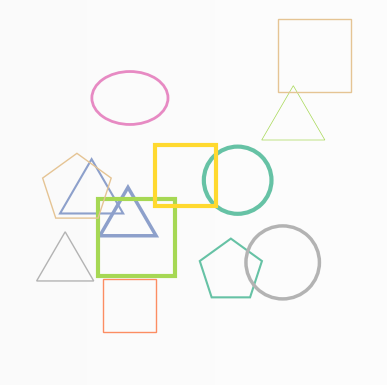[{"shape": "pentagon", "thickness": 1.5, "radius": 0.42, "center": [0.596, 0.296]}, {"shape": "circle", "thickness": 3, "radius": 0.44, "center": [0.613, 0.532]}, {"shape": "square", "thickness": 1, "radius": 0.34, "center": [0.335, 0.206]}, {"shape": "triangle", "thickness": 1.5, "radius": 0.47, "center": [0.236, 0.493]}, {"shape": "triangle", "thickness": 2.5, "radius": 0.42, "center": [0.33, 0.43]}, {"shape": "oval", "thickness": 2, "radius": 0.49, "center": [0.335, 0.745]}, {"shape": "square", "thickness": 3, "radius": 0.5, "center": [0.352, 0.383]}, {"shape": "triangle", "thickness": 0.5, "radius": 0.47, "center": [0.757, 0.683]}, {"shape": "square", "thickness": 3, "radius": 0.4, "center": [0.479, 0.543]}, {"shape": "pentagon", "thickness": 1, "radius": 0.46, "center": [0.198, 0.509]}, {"shape": "square", "thickness": 1, "radius": 0.47, "center": [0.812, 0.856]}, {"shape": "triangle", "thickness": 1, "radius": 0.43, "center": [0.168, 0.313]}, {"shape": "circle", "thickness": 2.5, "radius": 0.47, "center": [0.73, 0.318]}]